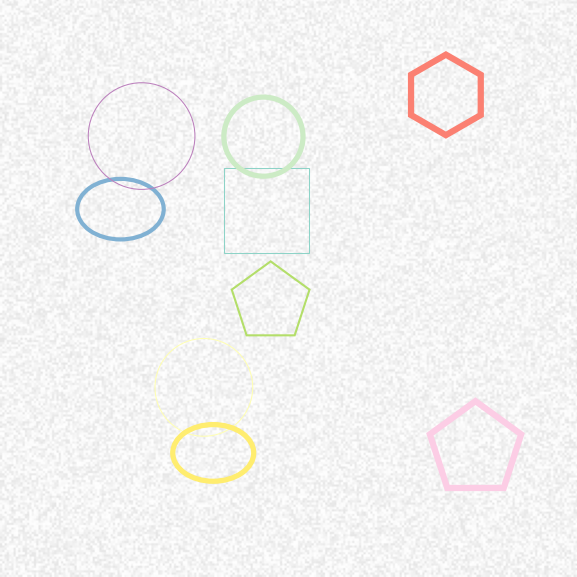[{"shape": "square", "thickness": 0.5, "radius": 0.37, "center": [0.461, 0.635]}, {"shape": "circle", "thickness": 0.5, "radius": 0.42, "center": [0.353, 0.328]}, {"shape": "hexagon", "thickness": 3, "radius": 0.35, "center": [0.772, 0.835]}, {"shape": "oval", "thickness": 2, "radius": 0.37, "center": [0.209, 0.637]}, {"shape": "pentagon", "thickness": 1, "radius": 0.35, "center": [0.469, 0.476]}, {"shape": "pentagon", "thickness": 3, "radius": 0.42, "center": [0.823, 0.221]}, {"shape": "circle", "thickness": 0.5, "radius": 0.46, "center": [0.245, 0.764]}, {"shape": "circle", "thickness": 2.5, "radius": 0.34, "center": [0.456, 0.763]}, {"shape": "oval", "thickness": 2.5, "radius": 0.35, "center": [0.369, 0.215]}]